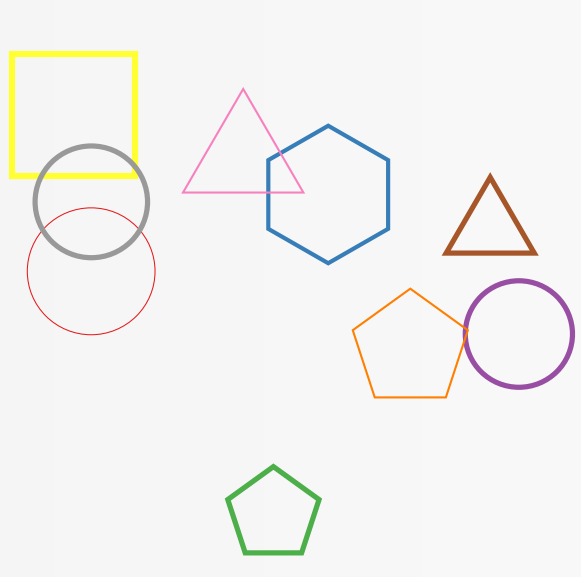[{"shape": "circle", "thickness": 0.5, "radius": 0.55, "center": [0.157, 0.529]}, {"shape": "hexagon", "thickness": 2, "radius": 0.6, "center": [0.565, 0.662]}, {"shape": "pentagon", "thickness": 2.5, "radius": 0.41, "center": [0.47, 0.109]}, {"shape": "circle", "thickness": 2.5, "radius": 0.46, "center": [0.893, 0.421]}, {"shape": "pentagon", "thickness": 1, "radius": 0.52, "center": [0.706, 0.395]}, {"shape": "square", "thickness": 3, "radius": 0.53, "center": [0.127, 0.8]}, {"shape": "triangle", "thickness": 2.5, "radius": 0.44, "center": [0.843, 0.605]}, {"shape": "triangle", "thickness": 1, "radius": 0.6, "center": [0.418, 0.726]}, {"shape": "circle", "thickness": 2.5, "radius": 0.48, "center": [0.157, 0.65]}]